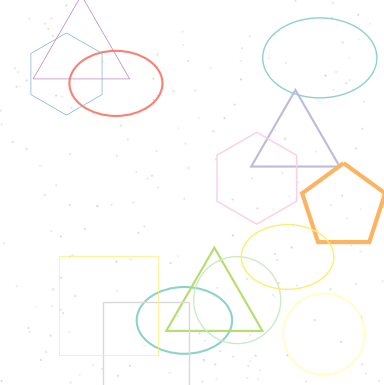[{"shape": "oval", "thickness": 1.5, "radius": 0.62, "center": [0.479, 0.168]}, {"shape": "oval", "thickness": 1, "radius": 0.74, "center": [0.831, 0.85]}, {"shape": "circle", "thickness": 1, "radius": 0.53, "center": [0.841, 0.132]}, {"shape": "triangle", "thickness": 1.5, "radius": 0.66, "center": [0.767, 0.634]}, {"shape": "oval", "thickness": 1.5, "radius": 0.6, "center": [0.301, 0.783]}, {"shape": "hexagon", "thickness": 0.5, "radius": 0.53, "center": [0.173, 0.808]}, {"shape": "pentagon", "thickness": 3, "radius": 0.57, "center": [0.893, 0.463]}, {"shape": "triangle", "thickness": 1.5, "radius": 0.72, "center": [0.557, 0.213]}, {"shape": "hexagon", "thickness": 1, "radius": 0.6, "center": [0.667, 0.537]}, {"shape": "square", "thickness": 1, "radius": 0.56, "center": [0.379, 0.103]}, {"shape": "triangle", "thickness": 0.5, "radius": 0.72, "center": [0.211, 0.867]}, {"shape": "circle", "thickness": 1, "radius": 0.56, "center": [0.616, 0.22]}, {"shape": "square", "thickness": 0.5, "radius": 0.64, "center": [0.281, 0.207]}, {"shape": "oval", "thickness": 1, "radius": 0.6, "center": [0.747, 0.333]}]